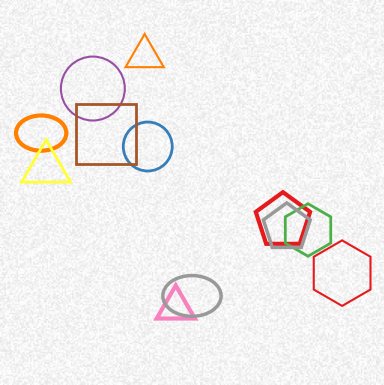[{"shape": "hexagon", "thickness": 1.5, "radius": 0.43, "center": [0.889, 0.291]}, {"shape": "pentagon", "thickness": 3, "radius": 0.37, "center": [0.735, 0.427]}, {"shape": "circle", "thickness": 2, "radius": 0.32, "center": [0.384, 0.619]}, {"shape": "hexagon", "thickness": 2, "radius": 0.34, "center": [0.8, 0.403]}, {"shape": "circle", "thickness": 1.5, "radius": 0.42, "center": [0.241, 0.77]}, {"shape": "triangle", "thickness": 1.5, "radius": 0.29, "center": [0.376, 0.854]}, {"shape": "oval", "thickness": 3, "radius": 0.33, "center": [0.107, 0.654]}, {"shape": "triangle", "thickness": 2, "radius": 0.37, "center": [0.12, 0.564]}, {"shape": "square", "thickness": 2, "radius": 0.39, "center": [0.274, 0.653]}, {"shape": "triangle", "thickness": 3, "radius": 0.29, "center": [0.456, 0.201]}, {"shape": "oval", "thickness": 2.5, "radius": 0.38, "center": [0.499, 0.231]}, {"shape": "pentagon", "thickness": 2.5, "radius": 0.32, "center": [0.745, 0.409]}]